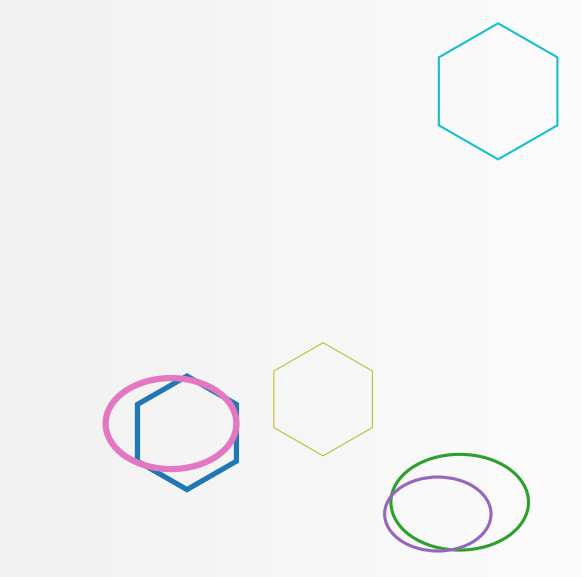[{"shape": "hexagon", "thickness": 2.5, "radius": 0.49, "center": [0.322, 0.25]}, {"shape": "oval", "thickness": 1.5, "radius": 0.59, "center": [0.791, 0.13]}, {"shape": "oval", "thickness": 1.5, "radius": 0.46, "center": [0.753, 0.109]}, {"shape": "oval", "thickness": 3, "radius": 0.56, "center": [0.294, 0.266]}, {"shape": "hexagon", "thickness": 0.5, "radius": 0.49, "center": [0.556, 0.308]}, {"shape": "hexagon", "thickness": 1, "radius": 0.59, "center": [0.857, 0.841]}]